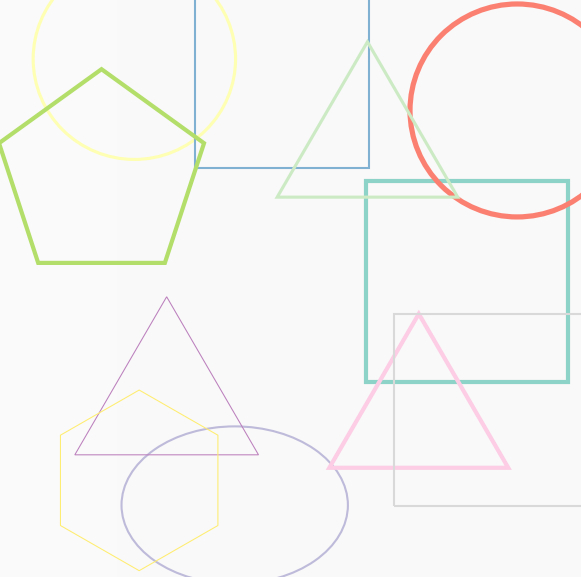[{"shape": "square", "thickness": 2, "radius": 0.87, "center": [0.803, 0.512]}, {"shape": "circle", "thickness": 1.5, "radius": 0.87, "center": [0.231, 0.897]}, {"shape": "oval", "thickness": 1, "radius": 0.97, "center": [0.404, 0.124]}, {"shape": "circle", "thickness": 2.5, "radius": 0.92, "center": [0.89, 0.808]}, {"shape": "square", "thickness": 1, "radius": 0.75, "center": [0.485, 0.858]}, {"shape": "pentagon", "thickness": 2, "radius": 0.93, "center": [0.175, 0.694]}, {"shape": "triangle", "thickness": 2, "radius": 0.89, "center": [0.72, 0.278]}, {"shape": "square", "thickness": 1, "radius": 0.83, "center": [0.845, 0.289]}, {"shape": "triangle", "thickness": 0.5, "radius": 0.91, "center": [0.287, 0.303]}, {"shape": "triangle", "thickness": 1.5, "radius": 0.9, "center": [0.632, 0.747]}, {"shape": "hexagon", "thickness": 0.5, "radius": 0.78, "center": [0.239, 0.167]}]